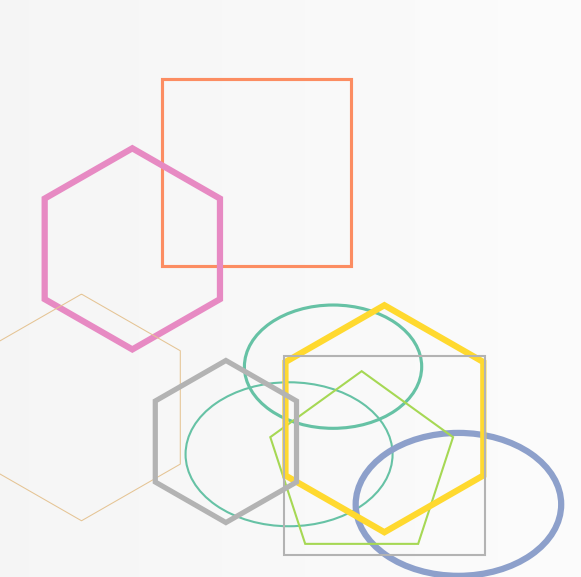[{"shape": "oval", "thickness": 1.5, "radius": 0.76, "center": [0.573, 0.364]}, {"shape": "oval", "thickness": 1, "radius": 0.89, "center": [0.497, 0.213]}, {"shape": "square", "thickness": 1.5, "radius": 0.81, "center": [0.441, 0.701]}, {"shape": "oval", "thickness": 3, "radius": 0.88, "center": [0.789, 0.126]}, {"shape": "hexagon", "thickness": 3, "radius": 0.87, "center": [0.228, 0.568]}, {"shape": "pentagon", "thickness": 1, "radius": 0.83, "center": [0.622, 0.191]}, {"shape": "hexagon", "thickness": 3, "radius": 0.98, "center": [0.661, 0.274]}, {"shape": "hexagon", "thickness": 0.5, "radius": 0.98, "center": [0.14, 0.294]}, {"shape": "square", "thickness": 1, "radius": 0.86, "center": [0.662, 0.211]}, {"shape": "hexagon", "thickness": 2.5, "radius": 0.7, "center": [0.389, 0.235]}]